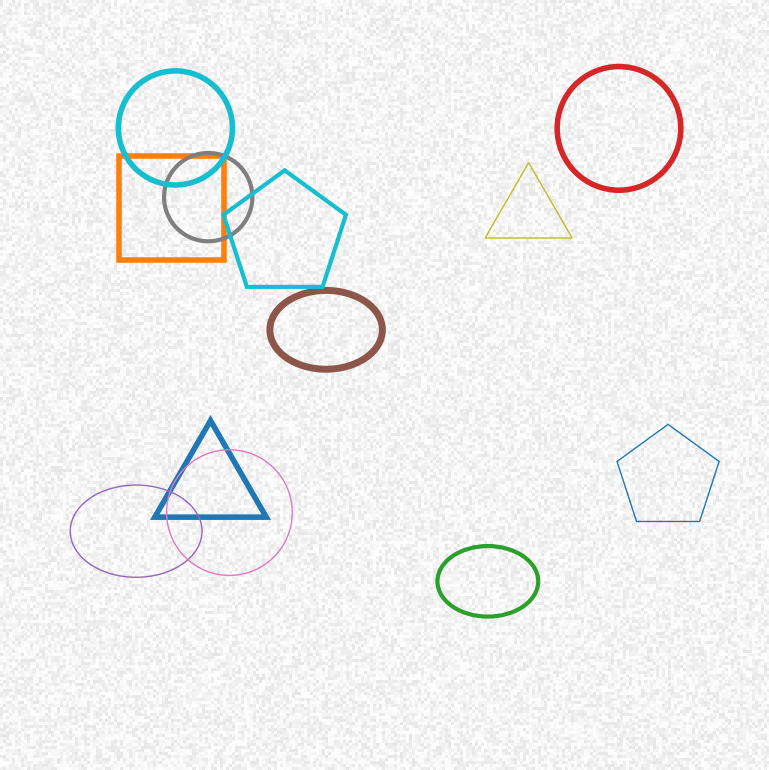[{"shape": "pentagon", "thickness": 0.5, "radius": 0.35, "center": [0.868, 0.379]}, {"shape": "triangle", "thickness": 2, "radius": 0.42, "center": [0.273, 0.37]}, {"shape": "square", "thickness": 2, "radius": 0.34, "center": [0.223, 0.73]}, {"shape": "oval", "thickness": 1.5, "radius": 0.33, "center": [0.634, 0.245]}, {"shape": "circle", "thickness": 2, "radius": 0.4, "center": [0.804, 0.833]}, {"shape": "oval", "thickness": 0.5, "radius": 0.43, "center": [0.177, 0.31]}, {"shape": "oval", "thickness": 2.5, "radius": 0.37, "center": [0.424, 0.572]}, {"shape": "circle", "thickness": 0.5, "radius": 0.41, "center": [0.298, 0.334]}, {"shape": "circle", "thickness": 1.5, "radius": 0.29, "center": [0.27, 0.744]}, {"shape": "triangle", "thickness": 0.5, "radius": 0.33, "center": [0.687, 0.723]}, {"shape": "circle", "thickness": 2, "radius": 0.37, "center": [0.228, 0.834]}, {"shape": "pentagon", "thickness": 1.5, "radius": 0.42, "center": [0.37, 0.695]}]